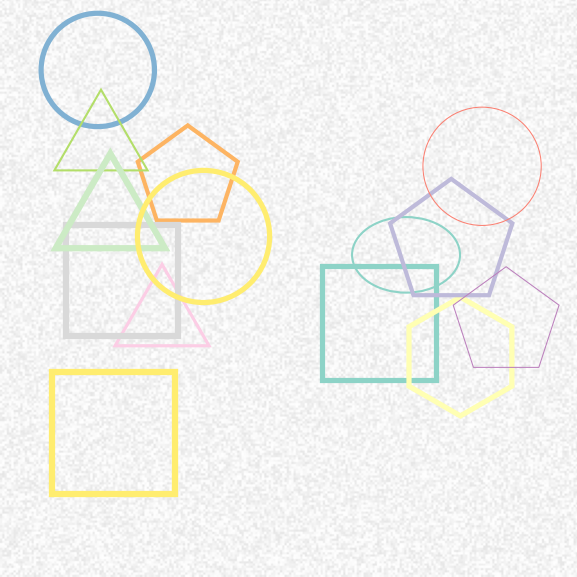[{"shape": "square", "thickness": 2.5, "radius": 0.49, "center": [0.656, 0.44]}, {"shape": "oval", "thickness": 1, "radius": 0.47, "center": [0.703, 0.558]}, {"shape": "hexagon", "thickness": 2.5, "radius": 0.51, "center": [0.797, 0.382]}, {"shape": "pentagon", "thickness": 2, "radius": 0.56, "center": [0.781, 0.578]}, {"shape": "circle", "thickness": 0.5, "radius": 0.51, "center": [0.835, 0.711]}, {"shape": "circle", "thickness": 2.5, "radius": 0.49, "center": [0.169, 0.878]}, {"shape": "pentagon", "thickness": 2, "radius": 0.46, "center": [0.325, 0.691]}, {"shape": "triangle", "thickness": 1, "radius": 0.47, "center": [0.175, 0.751]}, {"shape": "triangle", "thickness": 1.5, "radius": 0.47, "center": [0.281, 0.447]}, {"shape": "square", "thickness": 3, "radius": 0.48, "center": [0.211, 0.514]}, {"shape": "pentagon", "thickness": 0.5, "radius": 0.48, "center": [0.876, 0.441]}, {"shape": "triangle", "thickness": 3, "radius": 0.55, "center": [0.191, 0.624]}, {"shape": "circle", "thickness": 2.5, "radius": 0.57, "center": [0.352, 0.59]}, {"shape": "square", "thickness": 3, "radius": 0.53, "center": [0.197, 0.249]}]